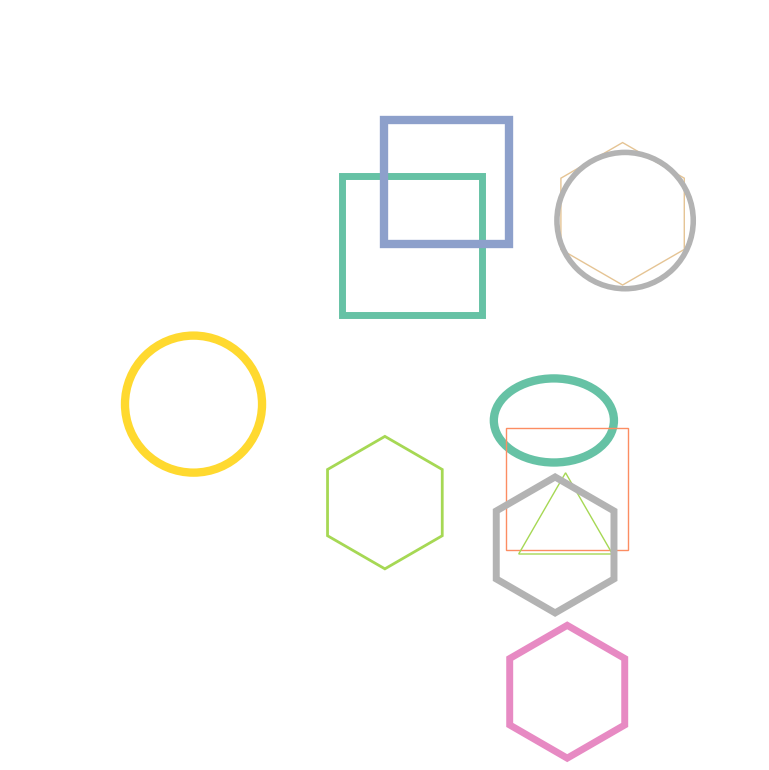[{"shape": "oval", "thickness": 3, "radius": 0.39, "center": [0.719, 0.454]}, {"shape": "square", "thickness": 2.5, "radius": 0.45, "center": [0.535, 0.681]}, {"shape": "square", "thickness": 0.5, "radius": 0.4, "center": [0.737, 0.365]}, {"shape": "square", "thickness": 3, "radius": 0.4, "center": [0.58, 0.764]}, {"shape": "hexagon", "thickness": 2.5, "radius": 0.43, "center": [0.737, 0.102]}, {"shape": "hexagon", "thickness": 1, "radius": 0.43, "center": [0.5, 0.347]}, {"shape": "triangle", "thickness": 0.5, "radius": 0.35, "center": [0.735, 0.316]}, {"shape": "circle", "thickness": 3, "radius": 0.44, "center": [0.251, 0.475]}, {"shape": "hexagon", "thickness": 0.5, "radius": 0.46, "center": [0.809, 0.722]}, {"shape": "circle", "thickness": 2, "radius": 0.44, "center": [0.812, 0.714]}, {"shape": "hexagon", "thickness": 2.5, "radius": 0.44, "center": [0.721, 0.292]}]